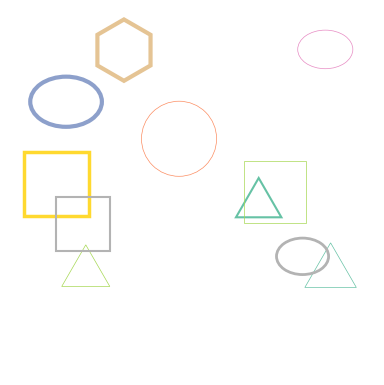[{"shape": "triangle", "thickness": 1.5, "radius": 0.34, "center": [0.672, 0.47]}, {"shape": "triangle", "thickness": 0.5, "radius": 0.39, "center": [0.859, 0.292]}, {"shape": "circle", "thickness": 0.5, "radius": 0.49, "center": [0.465, 0.64]}, {"shape": "oval", "thickness": 3, "radius": 0.47, "center": [0.172, 0.736]}, {"shape": "oval", "thickness": 0.5, "radius": 0.36, "center": [0.845, 0.872]}, {"shape": "triangle", "thickness": 0.5, "radius": 0.36, "center": [0.223, 0.292]}, {"shape": "square", "thickness": 0.5, "radius": 0.4, "center": [0.714, 0.501]}, {"shape": "square", "thickness": 2.5, "radius": 0.42, "center": [0.147, 0.522]}, {"shape": "hexagon", "thickness": 3, "radius": 0.4, "center": [0.322, 0.87]}, {"shape": "oval", "thickness": 2, "radius": 0.34, "center": [0.786, 0.334]}, {"shape": "square", "thickness": 1.5, "radius": 0.35, "center": [0.215, 0.419]}]